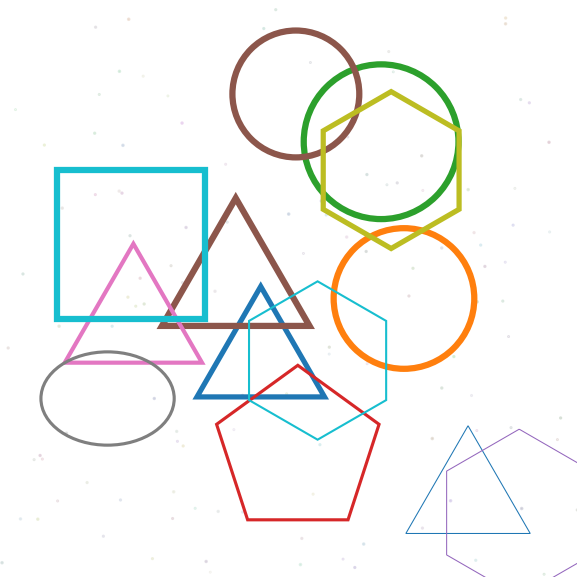[{"shape": "triangle", "thickness": 2.5, "radius": 0.64, "center": [0.451, 0.376]}, {"shape": "triangle", "thickness": 0.5, "radius": 0.62, "center": [0.81, 0.138]}, {"shape": "circle", "thickness": 3, "radius": 0.61, "center": [0.7, 0.482]}, {"shape": "circle", "thickness": 3, "radius": 0.67, "center": [0.66, 0.754]}, {"shape": "pentagon", "thickness": 1.5, "radius": 0.74, "center": [0.516, 0.219]}, {"shape": "hexagon", "thickness": 0.5, "radius": 0.73, "center": [0.899, 0.111]}, {"shape": "circle", "thickness": 3, "radius": 0.55, "center": [0.512, 0.836]}, {"shape": "triangle", "thickness": 3, "radius": 0.74, "center": [0.408, 0.509]}, {"shape": "triangle", "thickness": 2, "radius": 0.69, "center": [0.231, 0.44]}, {"shape": "oval", "thickness": 1.5, "radius": 0.58, "center": [0.186, 0.309]}, {"shape": "hexagon", "thickness": 2.5, "radius": 0.68, "center": [0.677, 0.705]}, {"shape": "hexagon", "thickness": 1, "radius": 0.69, "center": [0.55, 0.375]}, {"shape": "square", "thickness": 3, "radius": 0.64, "center": [0.227, 0.576]}]